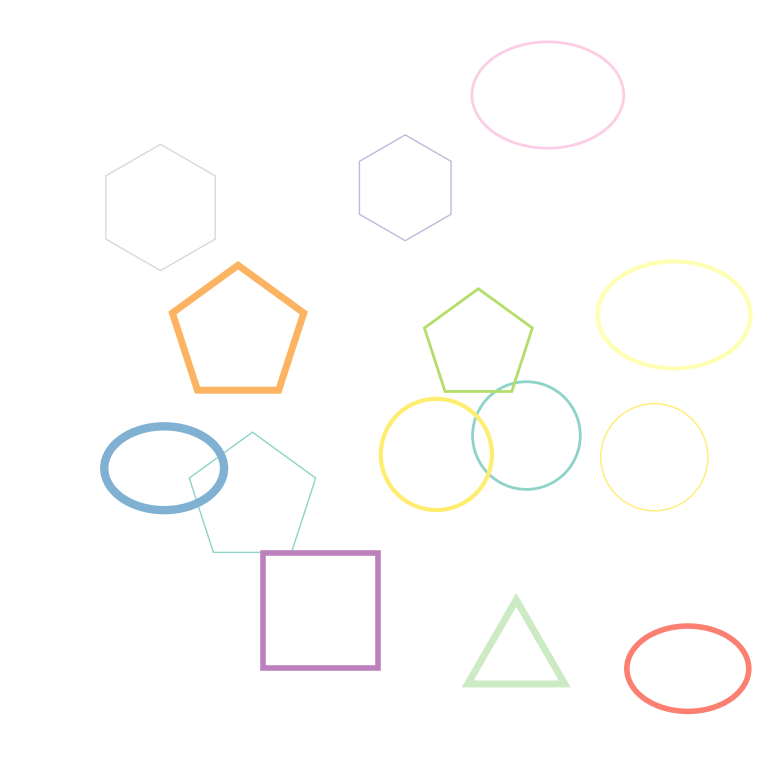[{"shape": "pentagon", "thickness": 0.5, "radius": 0.43, "center": [0.328, 0.352]}, {"shape": "circle", "thickness": 1, "radius": 0.35, "center": [0.684, 0.434]}, {"shape": "oval", "thickness": 1.5, "radius": 0.5, "center": [0.875, 0.591]}, {"shape": "hexagon", "thickness": 0.5, "radius": 0.34, "center": [0.526, 0.756]}, {"shape": "oval", "thickness": 2, "radius": 0.4, "center": [0.893, 0.132]}, {"shape": "oval", "thickness": 3, "radius": 0.39, "center": [0.213, 0.392]}, {"shape": "pentagon", "thickness": 2.5, "radius": 0.45, "center": [0.309, 0.566]}, {"shape": "pentagon", "thickness": 1, "radius": 0.37, "center": [0.621, 0.551]}, {"shape": "oval", "thickness": 1, "radius": 0.49, "center": [0.711, 0.877]}, {"shape": "hexagon", "thickness": 0.5, "radius": 0.41, "center": [0.208, 0.731]}, {"shape": "square", "thickness": 2, "radius": 0.37, "center": [0.416, 0.207]}, {"shape": "triangle", "thickness": 2.5, "radius": 0.36, "center": [0.67, 0.148]}, {"shape": "circle", "thickness": 0.5, "radius": 0.35, "center": [0.85, 0.406]}, {"shape": "circle", "thickness": 1.5, "radius": 0.36, "center": [0.567, 0.41]}]